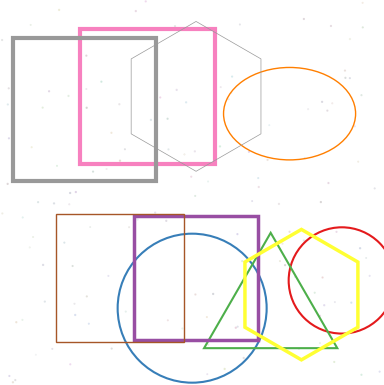[{"shape": "circle", "thickness": 1.5, "radius": 0.69, "center": [0.888, 0.272]}, {"shape": "circle", "thickness": 1.5, "radius": 0.97, "center": [0.499, 0.2]}, {"shape": "triangle", "thickness": 1.5, "radius": 1.0, "center": [0.703, 0.196]}, {"shape": "square", "thickness": 2.5, "radius": 0.81, "center": [0.51, 0.278]}, {"shape": "oval", "thickness": 1, "radius": 0.86, "center": [0.752, 0.705]}, {"shape": "hexagon", "thickness": 2.5, "radius": 0.85, "center": [0.783, 0.235]}, {"shape": "square", "thickness": 1, "radius": 0.83, "center": [0.311, 0.278]}, {"shape": "square", "thickness": 3, "radius": 0.88, "center": [0.383, 0.75]}, {"shape": "square", "thickness": 3, "radius": 0.93, "center": [0.219, 0.715]}, {"shape": "hexagon", "thickness": 0.5, "radius": 0.97, "center": [0.509, 0.75]}]